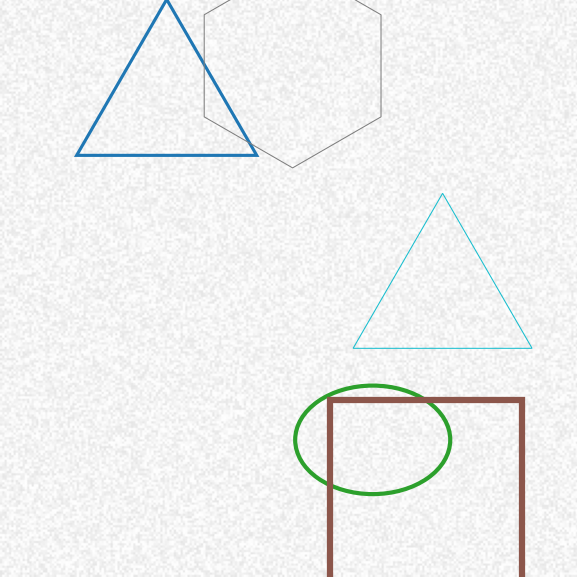[{"shape": "triangle", "thickness": 1.5, "radius": 0.9, "center": [0.289, 0.82]}, {"shape": "oval", "thickness": 2, "radius": 0.67, "center": [0.645, 0.237]}, {"shape": "square", "thickness": 3, "radius": 0.83, "center": [0.737, 0.141]}, {"shape": "hexagon", "thickness": 0.5, "radius": 0.88, "center": [0.507, 0.885]}, {"shape": "triangle", "thickness": 0.5, "radius": 0.89, "center": [0.766, 0.485]}]